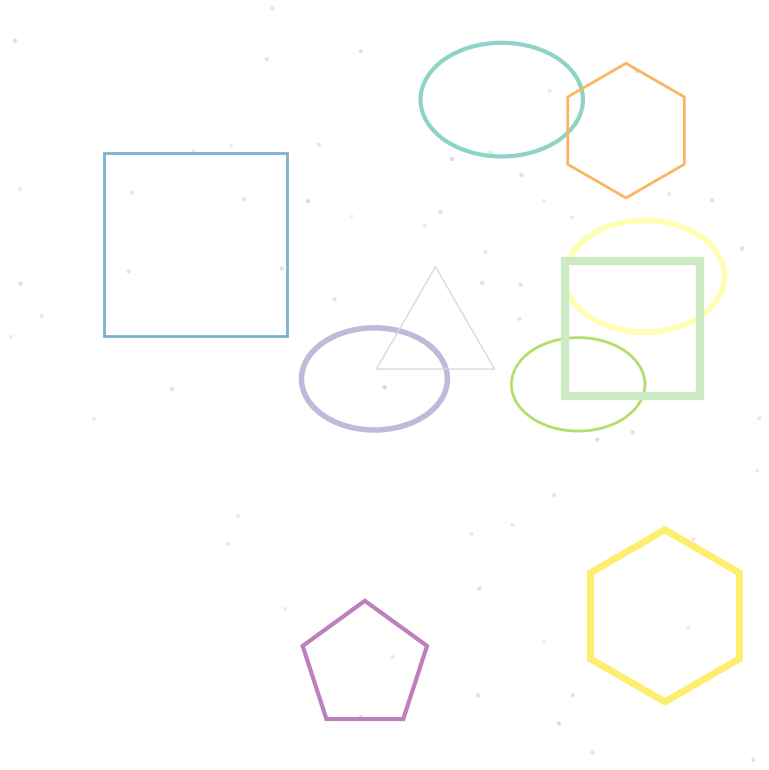[{"shape": "oval", "thickness": 1.5, "radius": 0.53, "center": [0.652, 0.871]}, {"shape": "oval", "thickness": 2, "radius": 0.52, "center": [0.837, 0.641]}, {"shape": "oval", "thickness": 2, "radius": 0.47, "center": [0.486, 0.508]}, {"shape": "square", "thickness": 1, "radius": 0.59, "center": [0.254, 0.682]}, {"shape": "hexagon", "thickness": 1, "radius": 0.44, "center": [0.813, 0.83]}, {"shape": "oval", "thickness": 1, "radius": 0.43, "center": [0.751, 0.501]}, {"shape": "triangle", "thickness": 0.5, "radius": 0.44, "center": [0.566, 0.565]}, {"shape": "pentagon", "thickness": 1.5, "radius": 0.42, "center": [0.474, 0.135]}, {"shape": "square", "thickness": 3, "radius": 0.44, "center": [0.821, 0.573]}, {"shape": "hexagon", "thickness": 2.5, "radius": 0.56, "center": [0.864, 0.2]}]